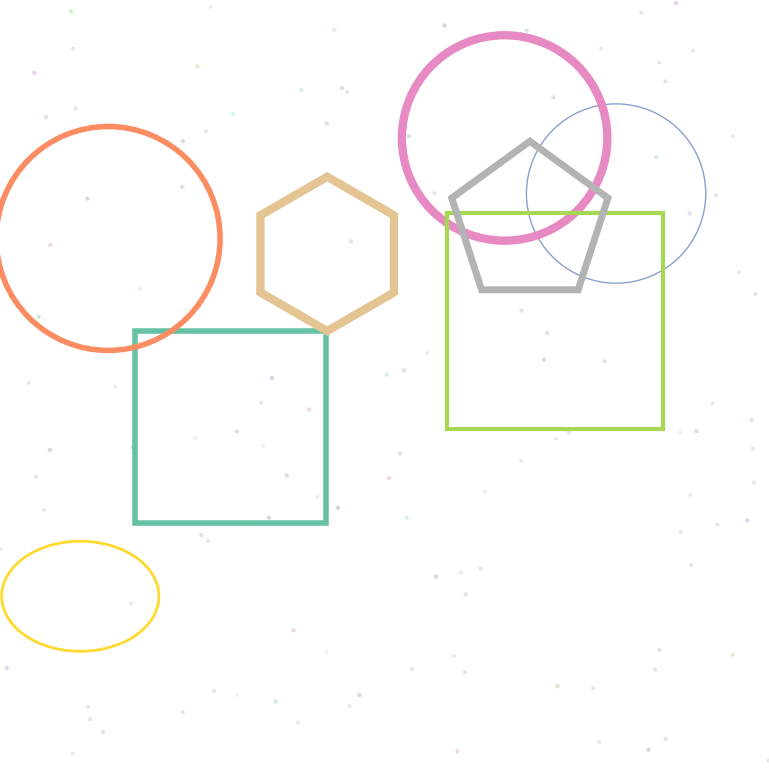[{"shape": "square", "thickness": 2, "radius": 0.62, "center": [0.299, 0.445]}, {"shape": "circle", "thickness": 2, "radius": 0.73, "center": [0.14, 0.69]}, {"shape": "circle", "thickness": 0.5, "radius": 0.58, "center": [0.8, 0.749]}, {"shape": "circle", "thickness": 3, "radius": 0.67, "center": [0.655, 0.821]}, {"shape": "square", "thickness": 1.5, "radius": 0.7, "center": [0.72, 0.583]}, {"shape": "oval", "thickness": 1, "radius": 0.51, "center": [0.104, 0.226]}, {"shape": "hexagon", "thickness": 3, "radius": 0.5, "center": [0.425, 0.67]}, {"shape": "pentagon", "thickness": 2.5, "radius": 0.53, "center": [0.688, 0.71]}]